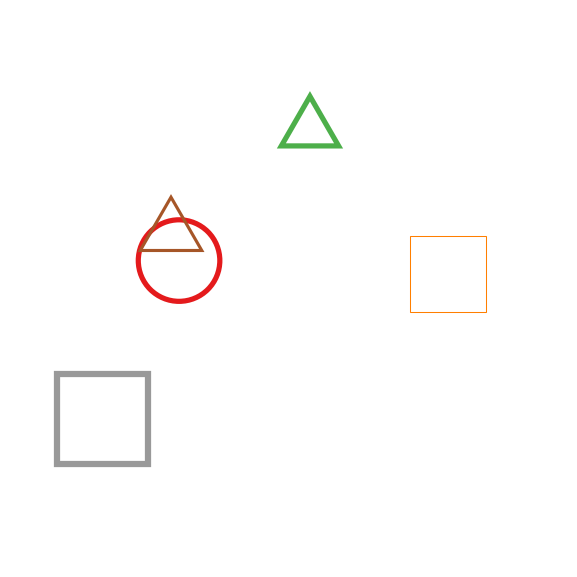[{"shape": "circle", "thickness": 2.5, "radius": 0.35, "center": [0.31, 0.548]}, {"shape": "triangle", "thickness": 2.5, "radius": 0.29, "center": [0.537, 0.775]}, {"shape": "square", "thickness": 0.5, "radius": 0.33, "center": [0.776, 0.525]}, {"shape": "triangle", "thickness": 1.5, "radius": 0.31, "center": [0.296, 0.596]}, {"shape": "square", "thickness": 3, "radius": 0.39, "center": [0.178, 0.273]}]